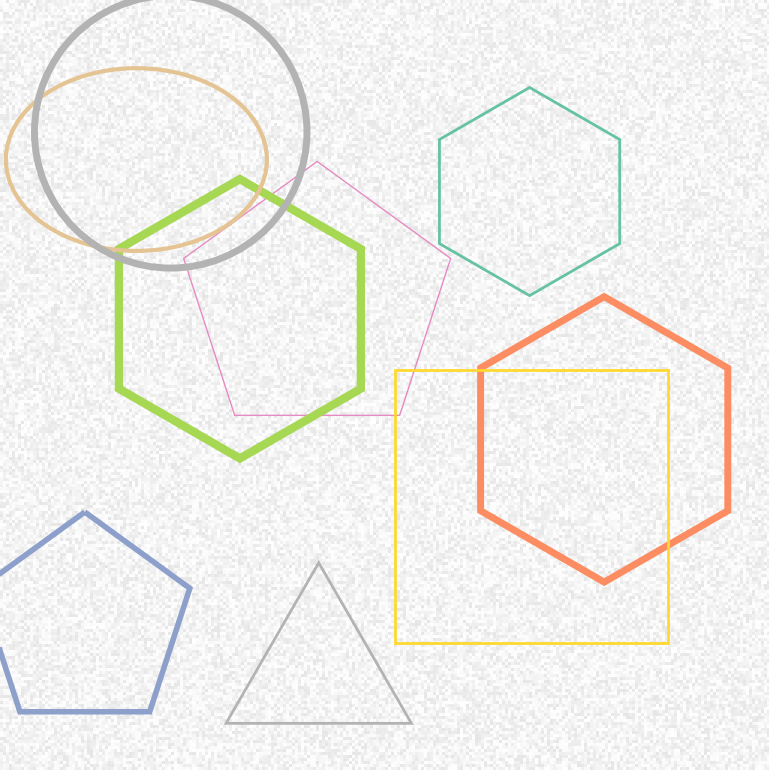[{"shape": "hexagon", "thickness": 1, "radius": 0.68, "center": [0.688, 0.751]}, {"shape": "hexagon", "thickness": 2.5, "radius": 0.93, "center": [0.785, 0.429]}, {"shape": "pentagon", "thickness": 2, "radius": 0.72, "center": [0.11, 0.192]}, {"shape": "pentagon", "thickness": 0.5, "radius": 0.91, "center": [0.412, 0.608]}, {"shape": "hexagon", "thickness": 3, "radius": 0.91, "center": [0.312, 0.586]}, {"shape": "square", "thickness": 1, "radius": 0.88, "center": [0.69, 0.342]}, {"shape": "oval", "thickness": 1.5, "radius": 0.85, "center": [0.177, 0.793]}, {"shape": "triangle", "thickness": 1, "radius": 0.7, "center": [0.414, 0.13]}, {"shape": "circle", "thickness": 2.5, "radius": 0.88, "center": [0.222, 0.829]}]